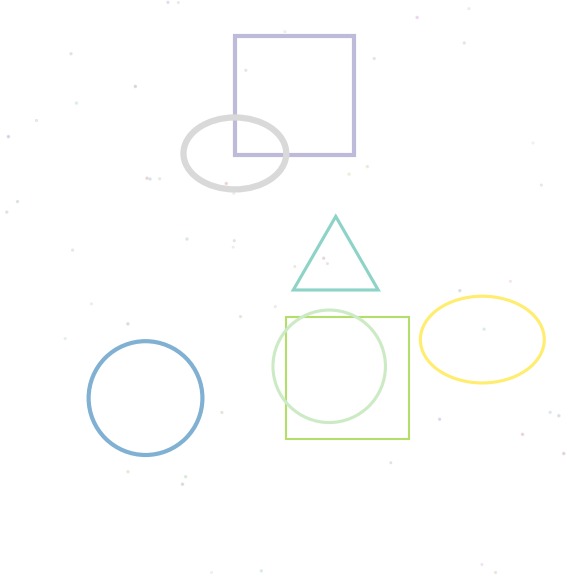[{"shape": "triangle", "thickness": 1.5, "radius": 0.42, "center": [0.581, 0.539]}, {"shape": "square", "thickness": 2, "radius": 0.52, "center": [0.509, 0.833]}, {"shape": "circle", "thickness": 2, "radius": 0.49, "center": [0.252, 0.31]}, {"shape": "square", "thickness": 1, "radius": 0.53, "center": [0.602, 0.344]}, {"shape": "oval", "thickness": 3, "radius": 0.44, "center": [0.407, 0.733]}, {"shape": "circle", "thickness": 1.5, "radius": 0.49, "center": [0.57, 0.365]}, {"shape": "oval", "thickness": 1.5, "radius": 0.54, "center": [0.835, 0.411]}]